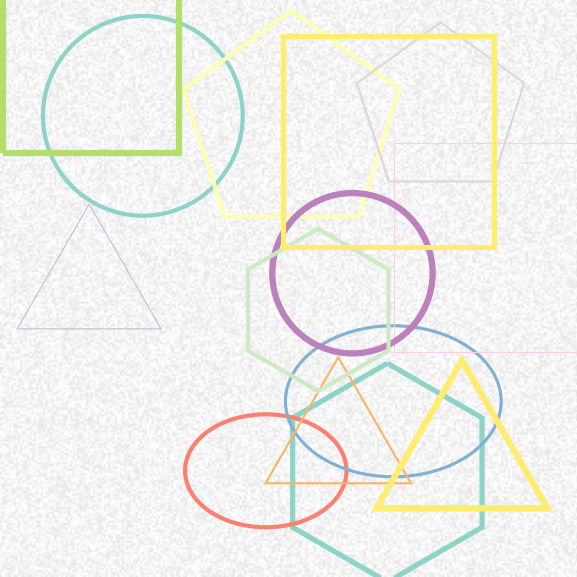[{"shape": "hexagon", "thickness": 2.5, "radius": 0.95, "center": [0.671, 0.181]}, {"shape": "circle", "thickness": 2, "radius": 0.86, "center": [0.247, 0.799]}, {"shape": "pentagon", "thickness": 2, "radius": 0.98, "center": [0.505, 0.784]}, {"shape": "triangle", "thickness": 0.5, "radius": 0.72, "center": [0.154, 0.502]}, {"shape": "oval", "thickness": 2, "radius": 0.7, "center": [0.46, 0.184]}, {"shape": "oval", "thickness": 1.5, "radius": 0.93, "center": [0.681, 0.304]}, {"shape": "triangle", "thickness": 1, "radius": 0.73, "center": [0.586, 0.235]}, {"shape": "square", "thickness": 3, "radius": 0.76, "center": [0.158, 0.887]}, {"shape": "square", "thickness": 0.5, "radius": 0.9, "center": [0.862, 0.57]}, {"shape": "pentagon", "thickness": 1, "radius": 0.76, "center": [0.763, 0.808]}, {"shape": "circle", "thickness": 3, "radius": 0.69, "center": [0.61, 0.526]}, {"shape": "hexagon", "thickness": 2, "radius": 0.7, "center": [0.551, 0.462]}, {"shape": "triangle", "thickness": 3, "radius": 0.85, "center": [0.8, 0.204]}, {"shape": "square", "thickness": 2.5, "radius": 0.92, "center": [0.673, 0.754]}]